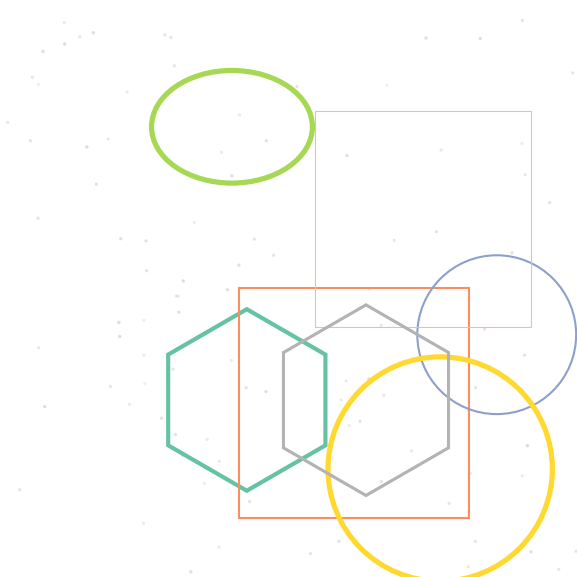[{"shape": "hexagon", "thickness": 2, "radius": 0.79, "center": [0.427, 0.307]}, {"shape": "square", "thickness": 1, "radius": 1.0, "center": [0.613, 0.301]}, {"shape": "circle", "thickness": 1, "radius": 0.69, "center": [0.86, 0.42]}, {"shape": "oval", "thickness": 2.5, "radius": 0.7, "center": [0.402, 0.78]}, {"shape": "circle", "thickness": 2.5, "radius": 0.97, "center": [0.762, 0.187]}, {"shape": "square", "thickness": 0.5, "radius": 0.93, "center": [0.732, 0.62]}, {"shape": "hexagon", "thickness": 1.5, "radius": 0.83, "center": [0.634, 0.306]}]